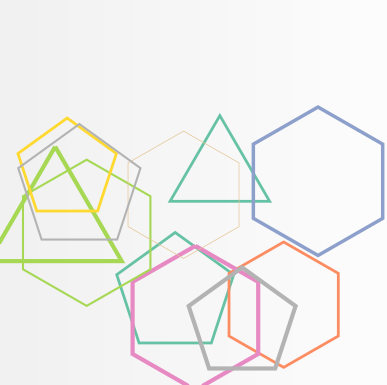[{"shape": "triangle", "thickness": 2, "radius": 0.74, "center": [0.567, 0.551]}, {"shape": "pentagon", "thickness": 2, "radius": 0.79, "center": [0.452, 0.238]}, {"shape": "hexagon", "thickness": 2, "radius": 0.81, "center": [0.732, 0.209]}, {"shape": "hexagon", "thickness": 2.5, "radius": 0.96, "center": [0.821, 0.529]}, {"shape": "hexagon", "thickness": 3, "radius": 0.94, "center": [0.504, 0.174]}, {"shape": "hexagon", "thickness": 1.5, "radius": 0.95, "center": [0.224, 0.395]}, {"shape": "triangle", "thickness": 3, "radius": 0.99, "center": [0.142, 0.421]}, {"shape": "pentagon", "thickness": 2, "radius": 0.67, "center": [0.173, 0.56]}, {"shape": "hexagon", "thickness": 0.5, "radius": 0.83, "center": [0.474, 0.494]}, {"shape": "pentagon", "thickness": 3, "radius": 0.73, "center": [0.625, 0.16]}, {"shape": "pentagon", "thickness": 1.5, "radius": 0.83, "center": [0.205, 0.512]}]